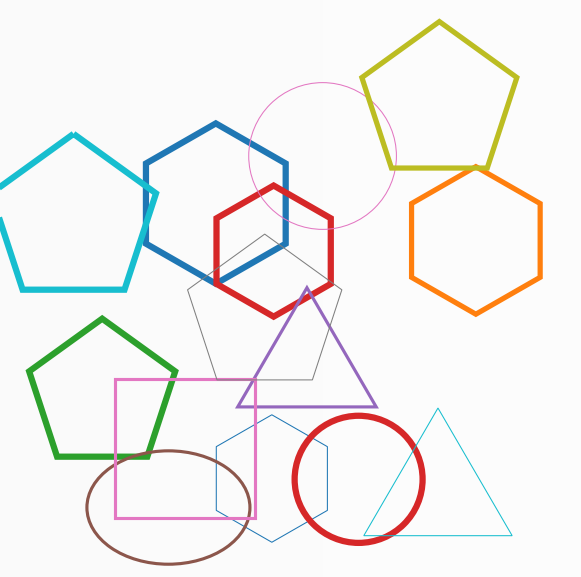[{"shape": "hexagon", "thickness": 0.5, "radius": 0.55, "center": [0.468, 0.171]}, {"shape": "hexagon", "thickness": 3, "radius": 0.69, "center": [0.371, 0.647]}, {"shape": "hexagon", "thickness": 2.5, "radius": 0.64, "center": [0.819, 0.583]}, {"shape": "pentagon", "thickness": 3, "radius": 0.66, "center": [0.176, 0.315]}, {"shape": "circle", "thickness": 3, "radius": 0.55, "center": [0.617, 0.169]}, {"shape": "hexagon", "thickness": 3, "radius": 0.57, "center": [0.471, 0.564]}, {"shape": "triangle", "thickness": 1.5, "radius": 0.69, "center": [0.528, 0.363]}, {"shape": "oval", "thickness": 1.5, "radius": 0.7, "center": [0.29, 0.12]}, {"shape": "circle", "thickness": 0.5, "radius": 0.64, "center": [0.555, 0.729]}, {"shape": "square", "thickness": 1.5, "radius": 0.6, "center": [0.318, 0.223]}, {"shape": "pentagon", "thickness": 0.5, "radius": 0.7, "center": [0.455, 0.454]}, {"shape": "pentagon", "thickness": 2.5, "radius": 0.7, "center": [0.756, 0.822]}, {"shape": "pentagon", "thickness": 3, "radius": 0.75, "center": [0.127, 0.618]}, {"shape": "triangle", "thickness": 0.5, "radius": 0.74, "center": [0.754, 0.145]}]